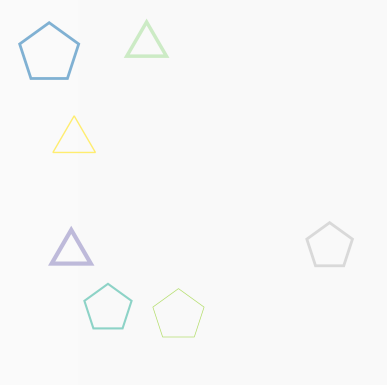[{"shape": "pentagon", "thickness": 1.5, "radius": 0.32, "center": [0.279, 0.199]}, {"shape": "triangle", "thickness": 3, "radius": 0.29, "center": [0.184, 0.345]}, {"shape": "pentagon", "thickness": 2, "radius": 0.4, "center": [0.127, 0.861]}, {"shape": "pentagon", "thickness": 0.5, "radius": 0.35, "center": [0.461, 0.181]}, {"shape": "pentagon", "thickness": 2, "radius": 0.31, "center": [0.851, 0.36]}, {"shape": "triangle", "thickness": 2.5, "radius": 0.3, "center": [0.378, 0.884]}, {"shape": "triangle", "thickness": 1, "radius": 0.32, "center": [0.191, 0.636]}]